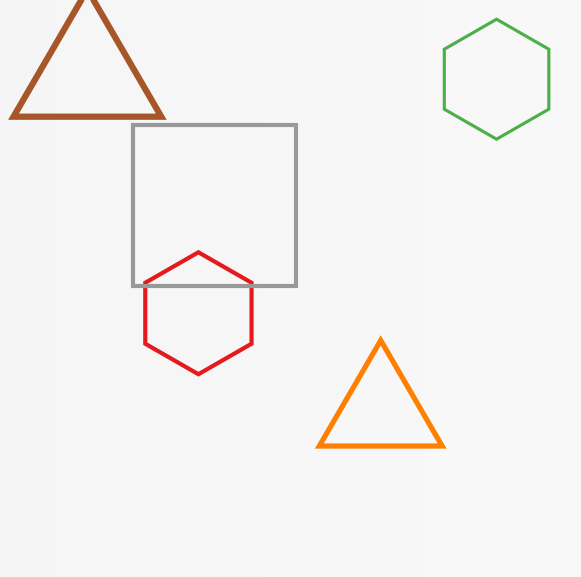[{"shape": "hexagon", "thickness": 2, "radius": 0.53, "center": [0.341, 0.457]}, {"shape": "hexagon", "thickness": 1.5, "radius": 0.52, "center": [0.854, 0.862]}, {"shape": "triangle", "thickness": 2.5, "radius": 0.61, "center": [0.655, 0.288]}, {"shape": "triangle", "thickness": 3, "radius": 0.73, "center": [0.15, 0.87]}, {"shape": "square", "thickness": 2, "radius": 0.7, "center": [0.369, 0.644]}]